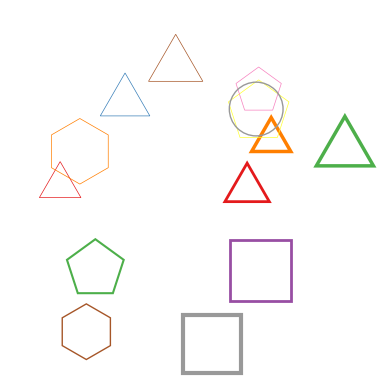[{"shape": "triangle", "thickness": 0.5, "radius": 0.31, "center": [0.156, 0.518]}, {"shape": "triangle", "thickness": 2, "radius": 0.33, "center": [0.642, 0.51]}, {"shape": "triangle", "thickness": 0.5, "radius": 0.37, "center": [0.325, 0.736]}, {"shape": "pentagon", "thickness": 1.5, "radius": 0.39, "center": [0.248, 0.301]}, {"shape": "triangle", "thickness": 2.5, "radius": 0.43, "center": [0.896, 0.612]}, {"shape": "square", "thickness": 2, "radius": 0.4, "center": [0.677, 0.297]}, {"shape": "hexagon", "thickness": 0.5, "radius": 0.43, "center": [0.207, 0.607]}, {"shape": "triangle", "thickness": 2.5, "radius": 0.29, "center": [0.704, 0.636]}, {"shape": "pentagon", "thickness": 0.5, "radius": 0.41, "center": [0.672, 0.71]}, {"shape": "triangle", "thickness": 0.5, "radius": 0.41, "center": [0.456, 0.829]}, {"shape": "hexagon", "thickness": 1, "radius": 0.36, "center": [0.224, 0.138]}, {"shape": "pentagon", "thickness": 0.5, "radius": 0.31, "center": [0.672, 0.764]}, {"shape": "circle", "thickness": 1, "radius": 0.35, "center": [0.665, 0.717]}, {"shape": "square", "thickness": 3, "radius": 0.38, "center": [0.551, 0.106]}]